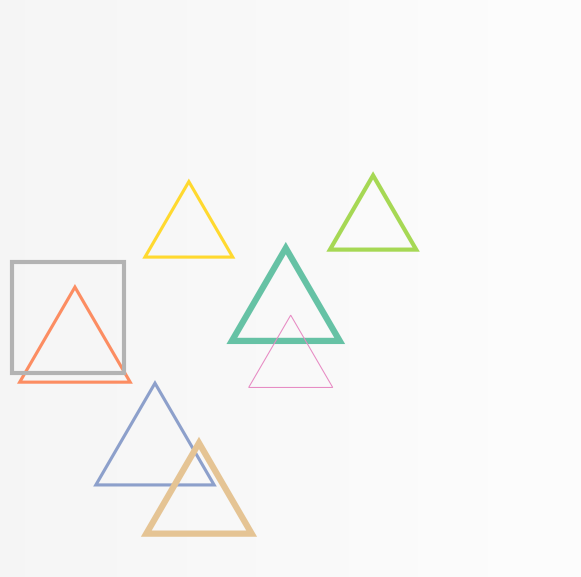[{"shape": "triangle", "thickness": 3, "radius": 0.54, "center": [0.492, 0.462]}, {"shape": "triangle", "thickness": 1.5, "radius": 0.55, "center": [0.129, 0.392]}, {"shape": "triangle", "thickness": 1.5, "radius": 0.59, "center": [0.267, 0.218]}, {"shape": "triangle", "thickness": 0.5, "radius": 0.42, "center": [0.5, 0.37]}, {"shape": "triangle", "thickness": 2, "radius": 0.43, "center": [0.642, 0.61]}, {"shape": "triangle", "thickness": 1.5, "radius": 0.44, "center": [0.325, 0.598]}, {"shape": "triangle", "thickness": 3, "radius": 0.52, "center": [0.342, 0.127]}, {"shape": "square", "thickness": 2, "radius": 0.48, "center": [0.117, 0.449]}]